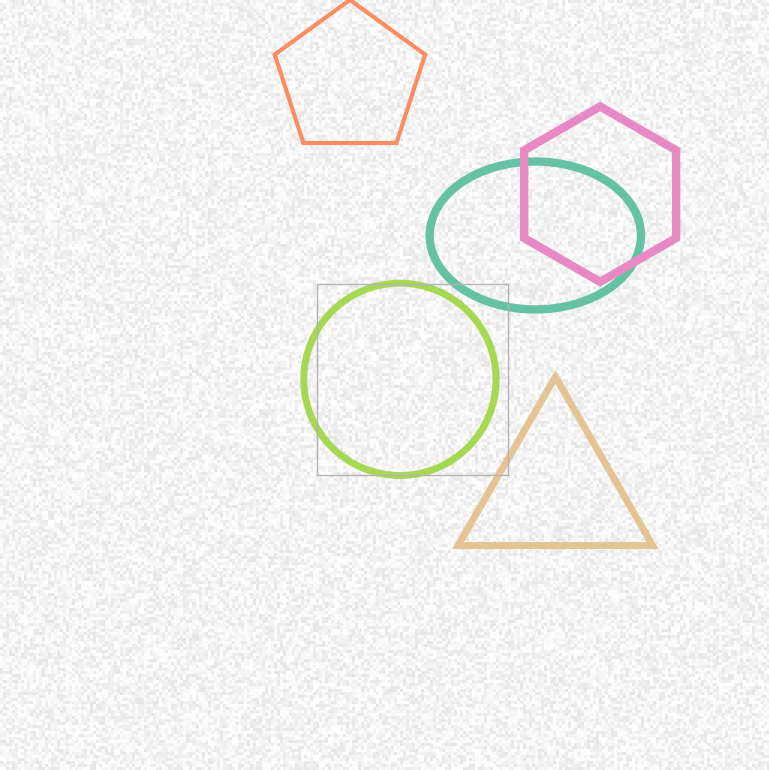[{"shape": "oval", "thickness": 3, "radius": 0.69, "center": [0.695, 0.694]}, {"shape": "pentagon", "thickness": 1.5, "radius": 0.51, "center": [0.454, 0.897]}, {"shape": "hexagon", "thickness": 3, "radius": 0.57, "center": [0.779, 0.748]}, {"shape": "circle", "thickness": 2.5, "radius": 0.62, "center": [0.519, 0.507]}, {"shape": "triangle", "thickness": 2.5, "radius": 0.73, "center": [0.721, 0.365]}, {"shape": "square", "thickness": 0.5, "radius": 0.62, "center": [0.536, 0.507]}]